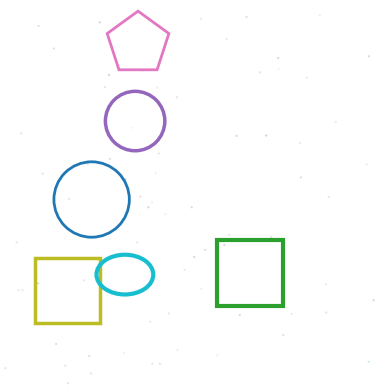[{"shape": "circle", "thickness": 2, "radius": 0.49, "center": [0.238, 0.482]}, {"shape": "square", "thickness": 3, "radius": 0.43, "center": [0.649, 0.292]}, {"shape": "circle", "thickness": 2.5, "radius": 0.39, "center": [0.351, 0.686]}, {"shape": "pentagon", "thickness": 2, "radius": 0.42, "center": [0.359, 0.887]}, {"shape": "square", "thickness": 2.5, "radius": 0.42, "center": [0.176, 0.245]}, {"shape": "oval", "thickness": 3, "radius": 0.37, "center": [0.324, 0.287]}]